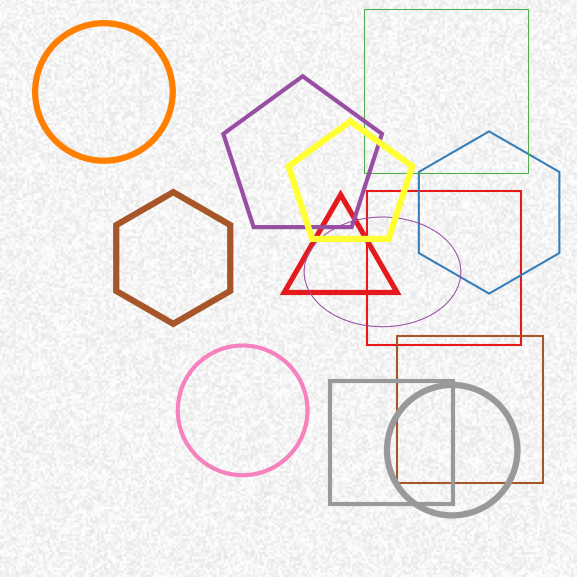[{"shape": "triangle", "thickness": 2.5, "radius": 0.56, "center": [0.59, 0.549]}, {"shape": "square", "thickness": 1, "radius": 0.67, "center": [0.769, 0.535]}, {"shape": "hexagon", "thickness": 1, "radius": 0.7, "center": [0.847, 0.631]}, {"shape": "square", "thickness": 0.5, "radius": 0.71, "center": [0.772, 0.842]}, {"shape": "pentagon", "thickness": 2, "radius": 0.72, "center": [0.524, 0.723]}, {"shape": "oval", "thickness": 0.5, "radius": 0.68, "center": [0.662, 0.528]}, {"shape": "circle", "thickness": 3, "radius": 0.6, "center": [0.18, 0.84]}, {"shape": "pentagon", "thickness": 3, "radius": 0.56, "center": [0.607, 0.676]}, {"shape": "hexagon", "thickness": 3, "radius": 0.57, "center": [0.3, 0.552]}, {"shape": "square", "thickness": 1, "radius": 0.63, "center": [0.814, 0.291]}, {"shape": "circle", "thickness": 2, "radius": 0.56, "center": [0.42, 0.289]}, {"shape": "square", "thickness": 2, "radius": 0.53, "center": [0.678, 0.232]}, {"shape": "circle", "thickness": 3, "radius": 0.56, "center": [0.783, 0.22]}]